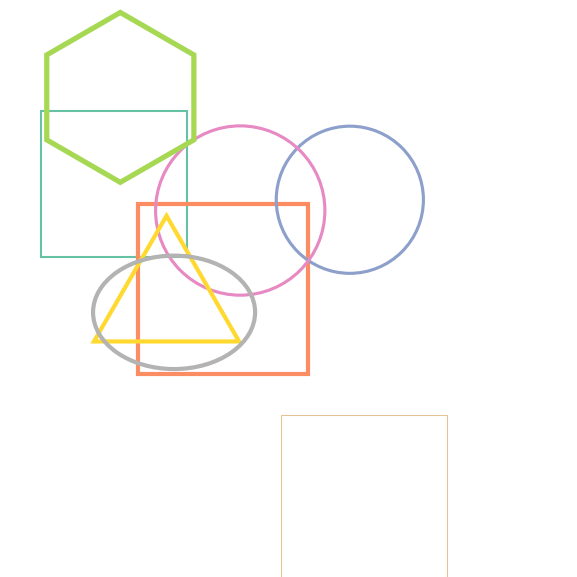[{"shape": "square", "thickness": 1, "radius": 0.63, "center": [0.198, 0.68]}, {"shape": "square", "thickness": 2, "radius": 0.74, "center": [0.386, 0.499]}, {"shape": "circle", "thickness": 1.5, "radius": 0.64, "center": [0.606, 0.653]}, {"shape": "circle", "thickness": 1.5, "radius": 0.73, "center": [0.416, 0.635]}, {"shape": "hexagon", "thickness": 2.5, "radius": 0.74, "center": [0.208, 0.83]}, {"shape": "triangle", "thickness": 2, "radius": 0.73, "center": [0.288, 0.48]}, {"shape": "square", "thickness": 0.5, "radius": 0.72, "center": [0.631, 0.136]}, {"shape": "oval", "thickness": 2, "radius": 0.7, "center": [0.301, 0.458]}]